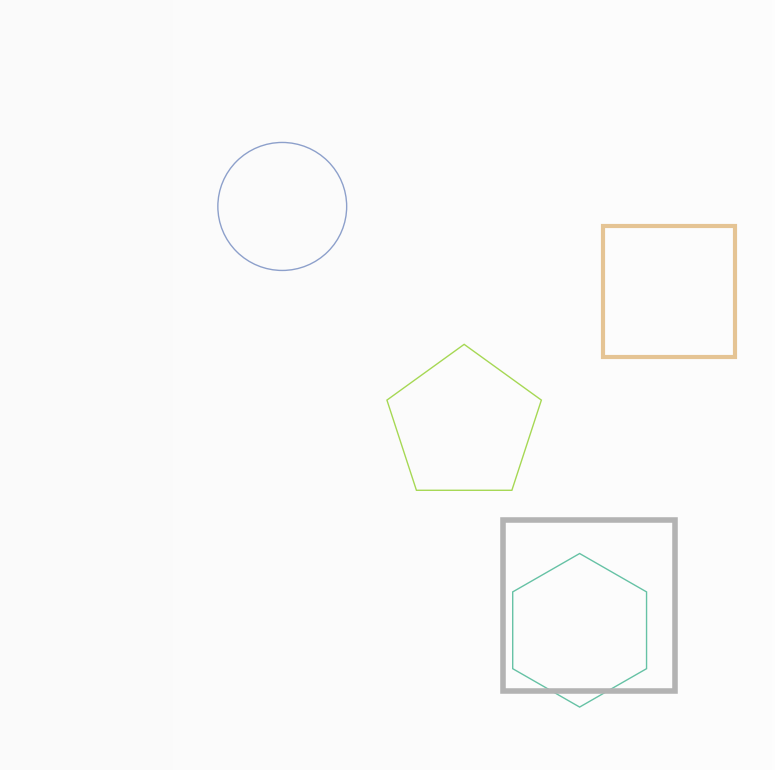[{"shape": "hexagon", "thickness": 0.5, "radius": 0.5, "center": [0.748, 0.181]}, {"shape": "circle", "thickness": 0.5, "radius": 0.42, "center": [0.364, 0.732]}, {"shape": "pentagon", "thickness": 0.5, "radius": 0.52, "center": [0.599, 0.448]}, {"shape": "square", "thickness": 1.5, "radius": 0.43, "center": [0.864, 0.621]}, {"shape": "square", "thickness": 2, "radius": 0.56, "center": [0.76, 0.214]}]